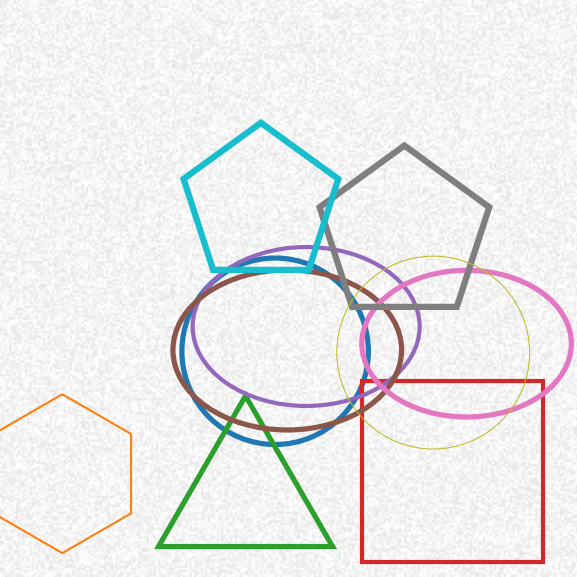[{"shape": "circle", "thickness": 2.5, "radius": 0.81, "center": [0.476, 0.391]}, {"shape": "hexagon", "thickness": 1, "radius": 0.69, "center": [0.108, 0.179]}, {"shape": "triangle", "thickness": 2.5, "radius": 0.87, "center": [0.425, 0.14]}, {"shape": "square", "thickness": 2, "radius": 0.78, "center": [0.784, 0.182]}, {"shape": "oval", "thickness": 2, "radius": 0.98, "center": [0.53, 0.434]}, {"shape": "oval", "thickness": 2.5, "radius": 0.99, "center": [0.497, 0.393]}, {"shape": "oval", "thickness": 2.5, "radius": 0.91, "center": [0.808, 0.404]}, {"shape": "pentagon", "thickness": 3, "radius": 0.77, "center": [0.7, 0.593]}, {"shape": "circle", "thickness": 0.5, "radius": 0.83, "center": [0.75, 0.389]}, {"shape": "pentagon", "thickness": 3, "radius": 0.7, "center": [0.452, 0.646]}]